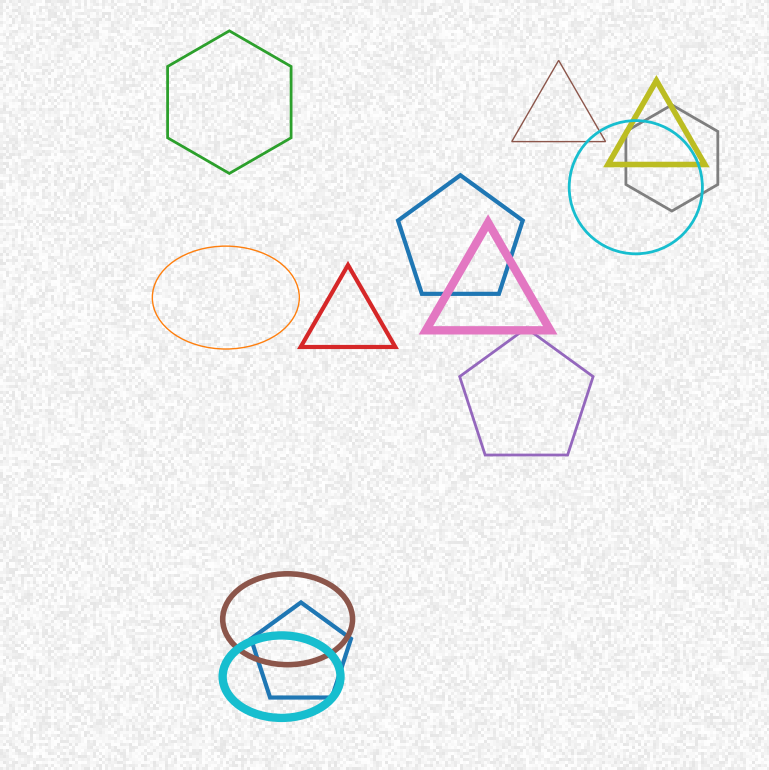[{"shape": "pentagon", "thickness": 1.5, "radius": 0.43, "center": [0.598, 0.687]}, {"shape": "pentagon", "thickness": 1.5, "radius": 0.34, "center": [0.391, 0.149]}, {"shape": "oval", "thickness": 0.5, "radius": 0.48, "center": [0.293, 0.614]}, {"shape": "hexagon", "thickness": 1, "radius": 0.46, "center": [0.298, 0.867]}, {"shape": "triangle", "thickness": 1.5, "radius": 0.35, "center": [0.452, 0.585]}, {"shape": "pentagon", "thickness": 1, "radius": 0.46, "center": [0.684, 0.483]}, {"shape": "triangle", "thickness": 0.5, "radius": 0.35, "center": [0.726, 0.851]}, {"shape": "oval", "thickness": 2, "radius": 0.42, "center": [0.374, 0.196]}, {"shape": "triangle", "thickness": 3, "radius": 0.47, "center": [0.634, 0.618]}, {"shape": "hexagon", "thickness": 1, "radius": 0.34, "center": [0.873, 0.795]}, {"shape": "triangle", "thickness": 2, "radius": 0.36, "center": [0.852, 0.823]}, {"shape": "circle", "thickness": 1, "radius": 0.43, "center": [0.826, 0.757]}, {"shape": "oval", "thickness": 3, "radius": 0.38, "center": [0.366, 0.121]}]